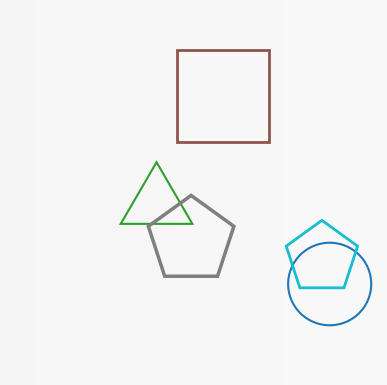[{"shape": "circle", "thickness": 1.5, "radius": 0.54, "center": [0.851, 0.262]}, {"shape": "triangle", "thickness": 1.5, "radius": 0.53, "center": [0.404, 0.472]}, {"shape": "square", "thickness": 2, "radius": 0.6, "center": [0.576, 0.75]}, {"shape": "pentagon", "thickness": 2.5, "radius": 0.58, "center": [0.493, 0.376]}, {"shape": "pentagon", "thickness": 2, "radius": 0.48, "center": [0.831, 0.331]}]